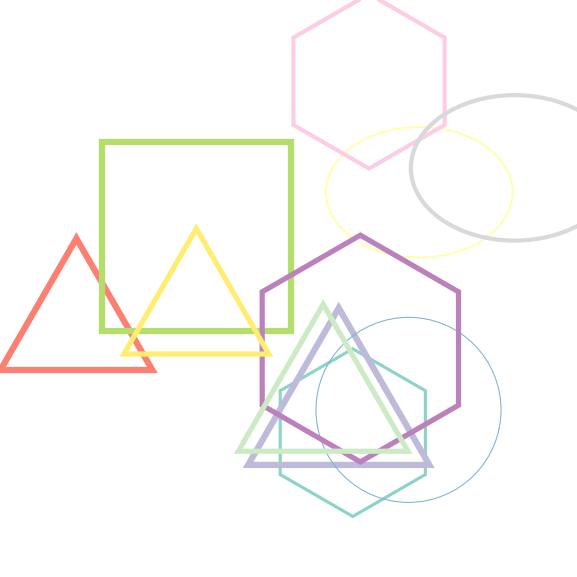[{"shape": "hexagon", "thickness": 1.5, "radius": 0.73, "center": [0.611, 0.25]}, {"shape": "oval", "thickness": 1, "radius": 0.81, "center": [0.726, 0.666]}, {"shape": "triangle", "thickness": 3, "radius": 0.91, "center": [0.587, 0.285]}, {"shape": "triangle", "thickness": 3, "radius": 0.76, "center": [0.132, 0.434]}, {"shape": "circle", "thickness": 0.5, "radius": 0.8, "center": [0.707, 0.289]}, {"shape": "square", "thickness": 3, "radius": 0.82, "center": [0.34, 0.589]}, {"shape": "hexagon", "thickness": 2, "radius": 0.76, "center": [0.639, 0.858]}, {"shape": "oval", "thickness": 2, "radius": 0.9, "center": [0.891, 0.708]}, {"shape": "hexagon", "thickness": 2.5, "radius": 0.98, "center": [0.624, 0.396]}, {"shape": "triangle", "thickness": 2.5, "radius": 0.85, "center": [0.56, 0.303]}, {"shape": "triangle", "thickness": 2.5, "radius": 0.72, "center": [0.34, 0.459]}]